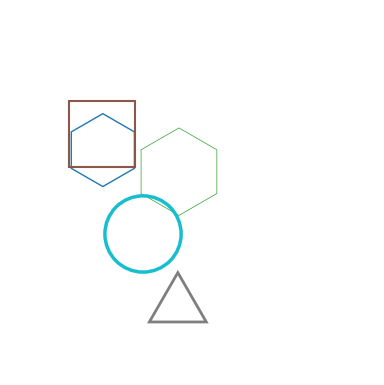[{"shape": "hexagon", "thickness": 1, "radius": 0.47, "center": [0.267, 0.61]}, {"shape": "hexagon", "thickness": 0.5, "radius": 0.57, "center": [0.465, 0.554]}, {"shape": "square", "thickness": 1.5, "radius": 0.43, "center": [0.265, 0.652]}, {"shape": "triangle", "thickness": 2, "radius": 0.43, "center": [0.462, 0.206]}, {"shape": "circle", "thickness": 2.5, "radius": 0.5, "center": [0.371, 0.392]}]